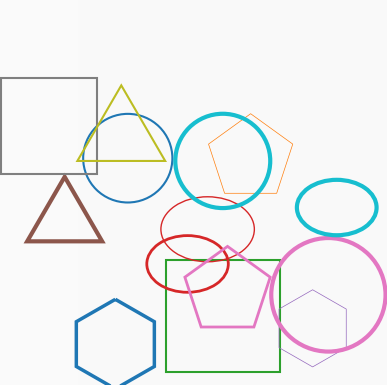[{"shape": "circle", "thickness": 1.5, "radius": 0.58, "center": [0.33, 0.589]}, {"shape": "hexagon", "thickness": 2.5, "radius": 0.58, "center": [0.298, 0.106]}, {"shape": "pentagon", "thickness": 0.5, "radius": 0.57, "center": [0.647, 0.59]}, {"shape": "square", "thickness": 1.5, "radius": 0.73, "center": [0.576, 0.179]}, {"shape": "oval", "thickness": 2, "radius": 0.53, "center": [0.484, 0.314]}, {"shape": "oval", "thickness": 1, "radius": 0.6, "center": [0.536, 0.404]}, {"shape": "hexagon", "thickness": 0.5, "radius": 0.5, "center": [0.807, 0.147]}, {"shape": "triangle", "thickness": 3, "radius": 0.56, "center": [0.167, 0.429]}, {"shape": "pentagon", "thickness": 2, "radius": 0.58, "center": [0.587, 0.244]}, {"shape": "circle", "thickness": 3, "radius": 0.74, "center": [0.847, 0.234]}, {"shape": "square", "thickness": 1.5, "radius": 0.62, "center": [0.127, 0.673]}, {"shape": "triangle", "thickness": 1.5, "radius": 0.65, "center": [0.313, 0.647]}, {"shape": "circle", "thickness": 3, "radius": 0.61, "center": [0.575, 0.582]}, {"shape": "oval", "thickness": 3, "radius": 0.51, "center": [0.869, 0.461]}]